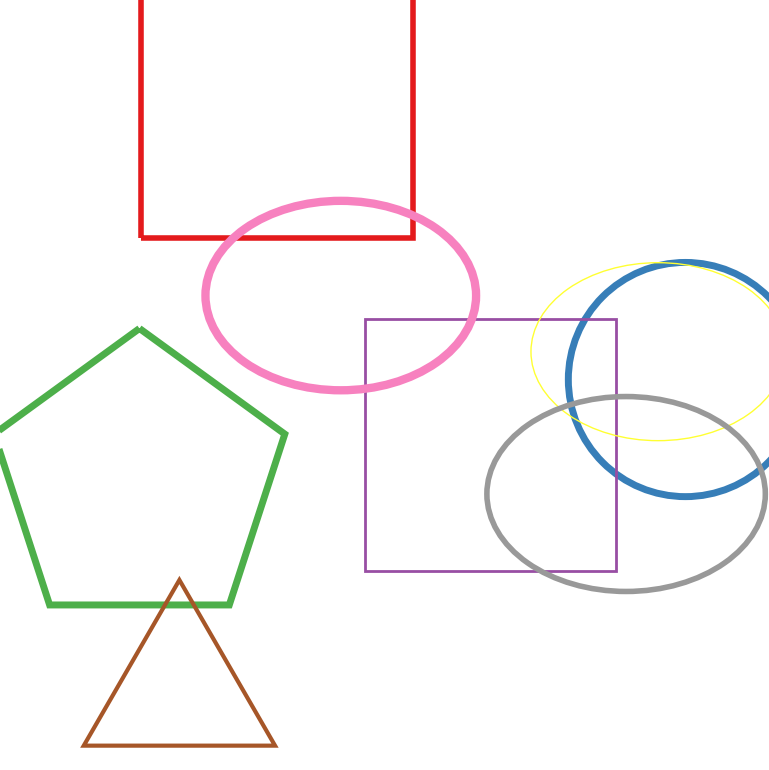[{"shape": "square", "thickness": 2, "radius": 0.88, "center": [0.36, 0.867]}, {"shape": "circle", "thickness": 2.5, "radius": 0.76, "center": [0.89, 0.507]}, {"shape": "pentagon", "thickness": 2.5, "radius": 0.99, "center": [0.181, 0.375]}, {"shape": "square", "thickness": 1, "radius": 0.82, "center": [0.637, 0.422]}, {"shape": "oval", "thickness": 0.5, "radius": 0.83, "center": [0.855, 0.543]}, {"shape": "triangle", "thickness": 1.5, "radius": 0.72, "center": [0.233, 0.103]}, {"shape": "oval", "thickness": 3, "radius": 0.88, "center": [0.443, 0.616]}, {"shape": "oval", "thickness": 2, "radius": 0.9, "center": [0.813, 0.358]}]